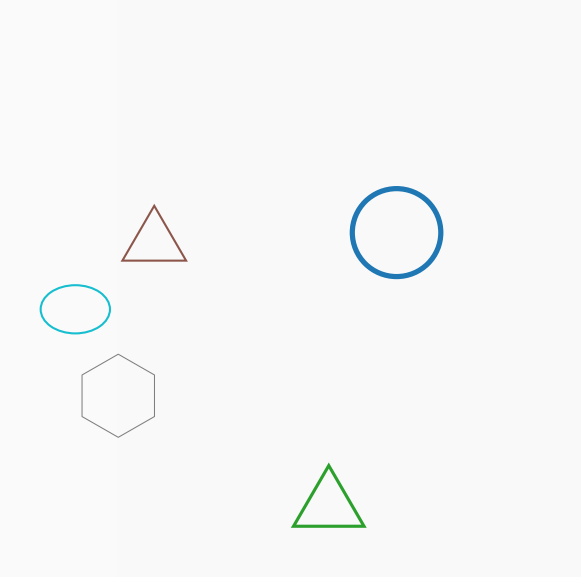[{"shape": "circle", "thickness": 2.5, "radius": 0.38, "center": [0.682, 0.596]}, {"shape": "triangle", "thickness": 1.5, "radius": 0.35, "center": [0.566, 0.123]}, {"shape": "triangle", "thickness": 1, "radius": 0.32, "center": [0.265, 0.579]}, {"shape": "hexagon", "thickness": 0.5, "radius": 0.36, "center": [0.203, 0.314]}, {"shape": "oval", "thickness": 1, "radius": 0.3, "center": [0.13, 0.464]}]